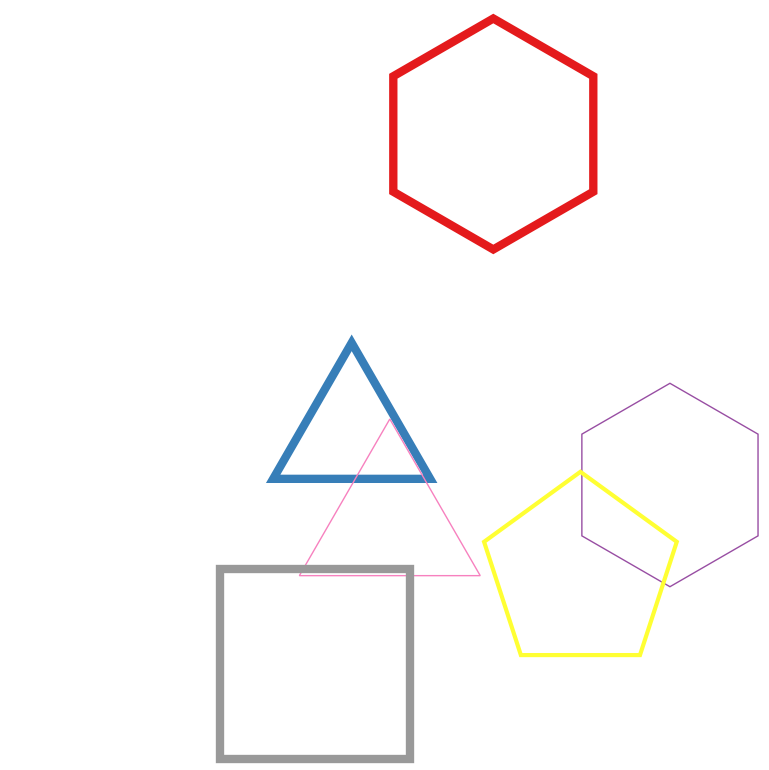[{"shape": "hexagon", "thickness": 3, "radius": 0.75, "center": [0.641, 0.826]}, {"shape": "triangle", "thickness": 3, "radius": 0.59, "center": [0.457, 0.437]}, {"shape": "hexagon", "thickness": 0.5, "radius": 0.66, "center": [0.87, 0.37]}, {"shape": "pentagon", "thickness": 1.5, "radius": 0.66, "center": [0.754, 0.256]}, {"shape": "triangle", "thickness": 0.5, "radius": 0.68, "center": [0.506, 0.32]}, {"shape": "square", "thickness": 3, "radius": 0.62, "center": [0.409, 0.137]}]